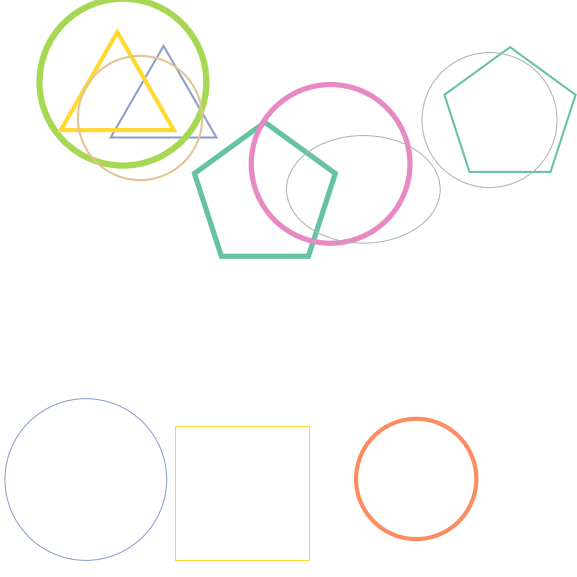[{"shape": "pentagon", "thickness": 1, "radius": 0.6, "center": [0.883, 0.798]}, {"shape": "pentagon", "thickness": 2.5, "radius": 0.64, "center": [0.459, 0.659]}, {"shape": "circle", "thickness": 2, "radius": 0.52, "center": [0.721, 0.17]}, {"shape": "circle", "thickness": 0.5, "radius": 0.7, "center": [0.149, 0.169]}, {"shape": "triangle", "thickness": 1, "radius": 0.53, "center": [0.283, 0.814]}, {"shape": "circle", "thickness": 2.5, "radius": 0.69, "center": [0.573, 0.715]}, {"shape": "circle", "thickness": 3, "radius": 0.72, "center": [0.213, 0.857]}, {"shape": "square", "thickness": 0.5, "radius": 0.58, "center": [0.419, 0.146]}, {"shape": "triangle", "thickness": 2, "radius": 0.57, "center": [0.203, 0.83]}, {"shape": "circle", "thickness": 1, "radius": 0.54, "center": [0.243, 0.795]}, {"shape": "circle", "thickness": 0.5, "radius": 0.58, "center": [0.848, 0.791]}, {"shape": "oval", "thickness": 0.5, "radius": 0.67, "center": [0.629, 0.671]}]